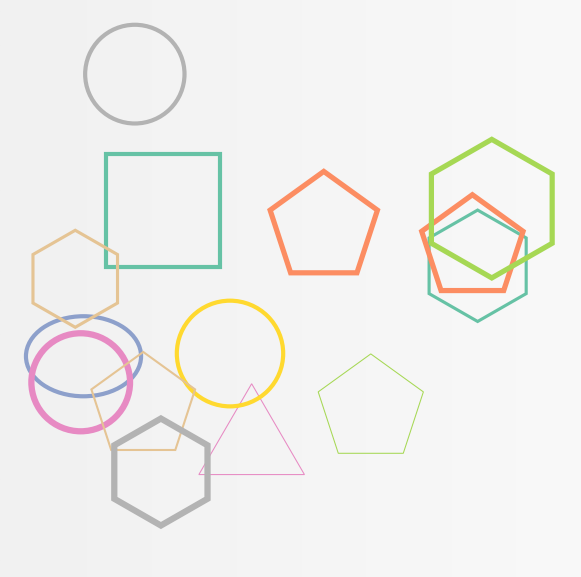[{"shape": "square", "thickness": 2, "radius": 0.49, "center": [0.281, 0.635]}, {"shape": "hexagon", "thickness": 1.5, "radius": 0.48, "center": [0.822, 0.539]}, {"shape": "pentagon", "thickness": 2.5, "radius": 0.49, "center": [0.557, 0.605]}, {"shape": "pentagon", "thickness": 2.5, "radius": 0.46, "center": [0.813, 0.57]}, {"shape": "oval", "thickness": 2, "radius": 0.5, "center": [0.144, 0.382]}, {"shape": "circle", "thickness": 3, "radius": 0.42, "center": [0.139, 0.337]}, {"shape": "triangle", "thickness": 0.5, "radius": 0.52, "center": [0.433, 0.23]}, {"shape": "hexagon", "thickness": 2.5, "radius": 0.6, "center": [0.846, 0.638]}, {"shape": "pentagon", "thickness": 0.5, "radius": 0.48, "center": [0.638, 0.291]}, {"shape": "circle", "thickness": 2, "radius": 0.46, "center": [0.396, 0.387]}, {"shape": "pentagon", "thickness": 1, "radius": 0.47, "center": [0.246, 0.296]}, {"shape": "hexagon", "thickness": 1.5, "radius": 0.42, "center": [0.129, 0.516]}, {"shape": "hexagon", "thickness": 3, "radius": 0.46, "center": [0.277, 0.182]}, {"shape": "circle", "thickness": 2, "radius": 0.43, "center": [0.232, 0.871]}]